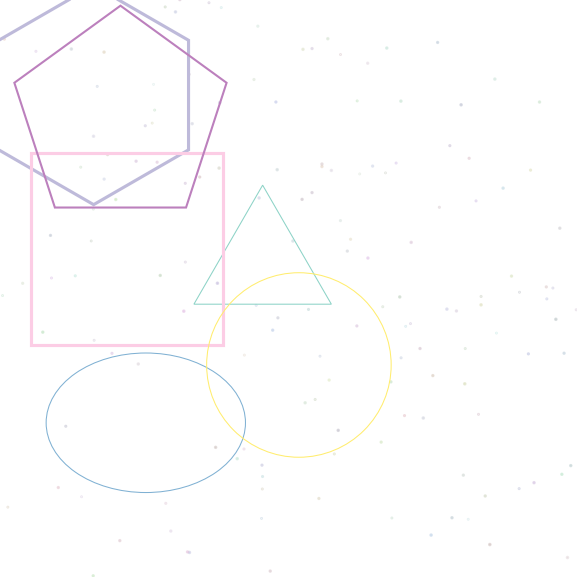[{"shape": "triangle", "thickness": 0.5, "radius": 0.69, "center": [0.455, 0.541]}, {"shape": "hexagon", "thickness": 1.5, "radius": 0.95, "center": [0.162, 0.835]}, {"shape": "oval", "thickness": 0.5, "radius": 0.86, "center": [0.252, 0.267]}, {"shape": "square", "thickness": 1.5, "radius": 0.83, "center": [0.22, 0.568]}, {"shape": "pentagon", "thickness": 1, "radius": 0.97, "center": [0.209, 0.796]}, {"shape": "circle", "thickness": 0.5, "radius": 0.8, "center": [0.518, 0.367]}]